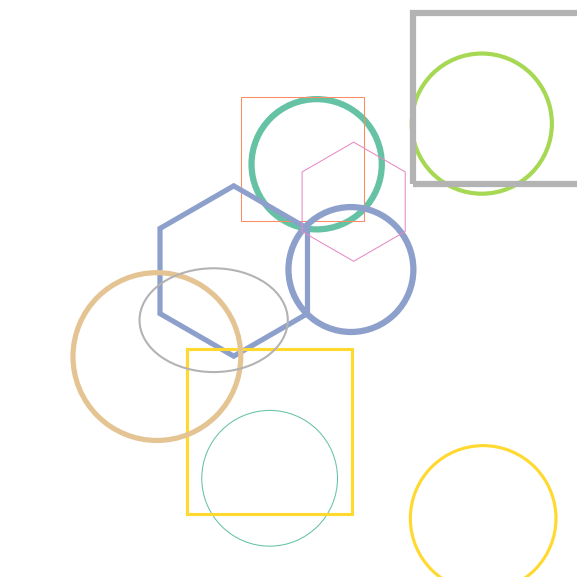[{"shape": "circle", "thickness": 3, "radius": 0.56, "center": [0.548, 0.715]}, {"shape": "circle", "thickness": 0.5, "radius": 0.59, "center": [0.467, 0.171]}, {"shape": "square", "thickness": 0.5, "radius": 0.53, "center": [0.524, 0.724]}, {"shape": "hexagon", "thickness": 2.5, "radius": 0.74, "center": [0.405, 0.53]}, {"shape": "circle", "thickness": 3, "radius": 0.54, "center": [0.608, 0.532]}, {"shape": "hexagon", "thickness": 0.5, "radius": 0.52, "center": [0.612, 0.65]}, {"shape": "circle", "thickness": 2, "radius": 0.61, "center": [0.834, 0.785]}, {"shape": "circle", "thickness": 1.5, "radius": 0.63, "center": [0.837, 0.101]}, {"shape": "square", "thickness": 1.5, "radius": 0.71, "center": [0.467, 0.252]}, {"shape": "circle", "thickness": 2.5, "radius": 0.73, "center": [0.272, 0.382]}, {"shape": "oval", "thickness": 1, "radius": 0.64, "center": [0.37, 0.445]}, {"shape": "square", "thickness": 3, "radius": 0.74, "center": [0.863, 0.829]}]